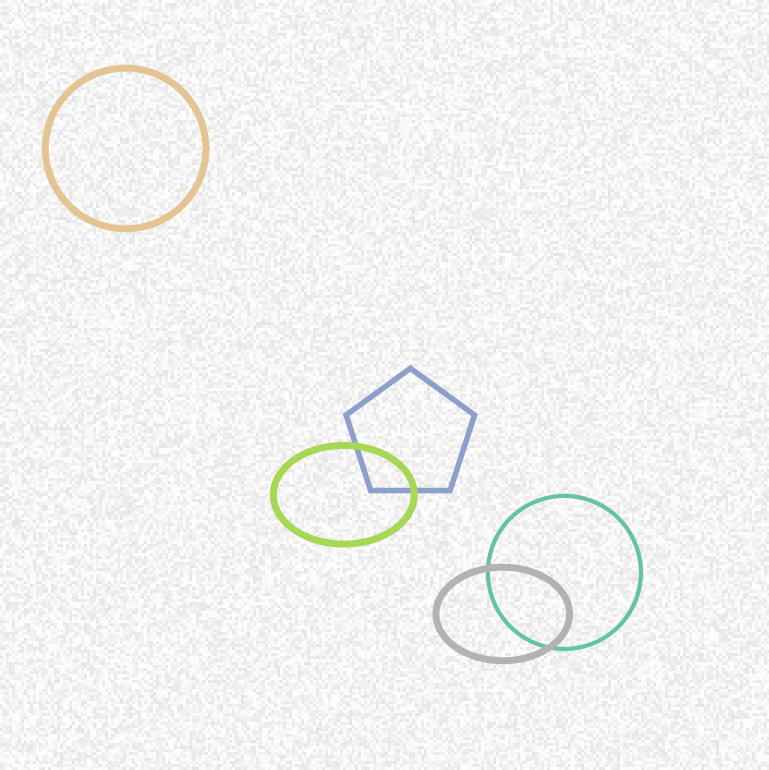[{"shape": "circle", "thickness": 1.5, "radius": 0.5, "center": [0.733, 0.257]}, {"shape": "pentagon", "thickness": 2, "radius": 0.44, "center": [0.533, 0.434]}, {"shape": "oval", "thickness": 2.5, "radius": 0.46, "center": [0.447, 0.357]}, {"shape": "circle", "thickness": 2.5, "radius": 0.52, "center": [0.163, 0.807]}, {"shape": "oval", "thickness": 2.5, "radius": 0.43, "center": [0.653, 0.203]}]